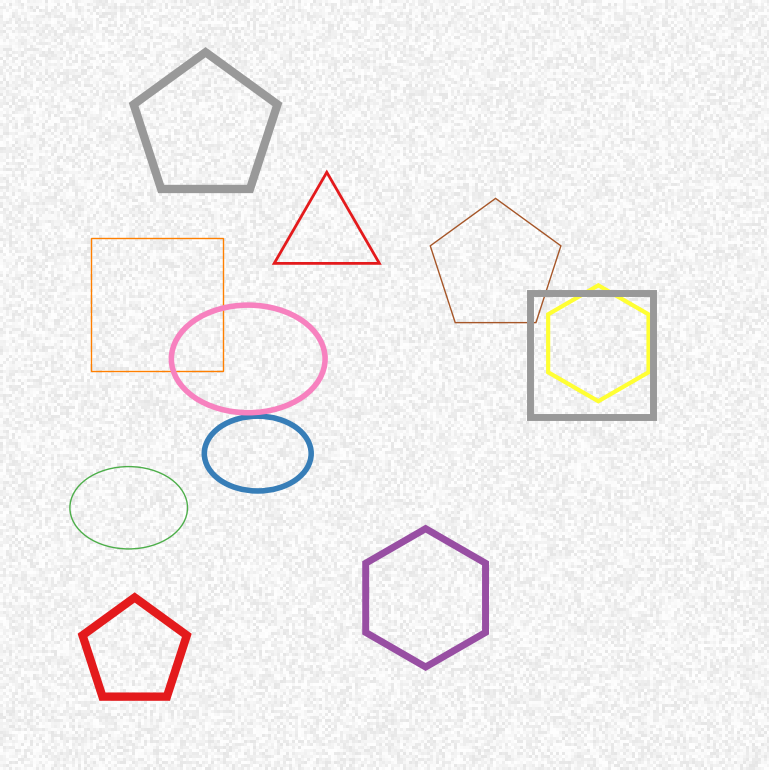[{"shape": "triangle", "thickness": 1, "radius": 0.39, "center": [0.424, 0.697]}, {"shape": "pentagon", "thickness": 3, "radius": 0.36, "center": [0.175, 0.153]}, {"shape": "oval", "thickness": 2, "radius": 0.35, "center": [0.335, 0.411]}, {"shape": "oval", "thickness": 0.5, "radius": 0.38, "center": [0.167, 0.341]}, {"shape": "hexagon", "thickness": 2.5, "radius": 0.45, "center": [0.553, 0.224]}, {"shape": "square", "thickness": 0.5, "radius": 0.43, "center": [0.204, 0.604]}, {"shape": "hexagon", "thickness": 1.5, "radius": 0.38, "center": [0.777, 0.554]}, {"shape": "pentagon", "thickness": 0.5, "radius": 0.45, "center": [0.644, 0.653]}, {"shape": "oval", "thickness": 2, "radius": 0.5, "center": [0.322, 0.534]}, {"shape": "square", "thickness": 2.5, "radius": 0.4, "center": [0.768, 0.539]}, {"shape": "pentagon", "thickness": 3, "radius": 0.49, "center": [0.267, 0.834]}]